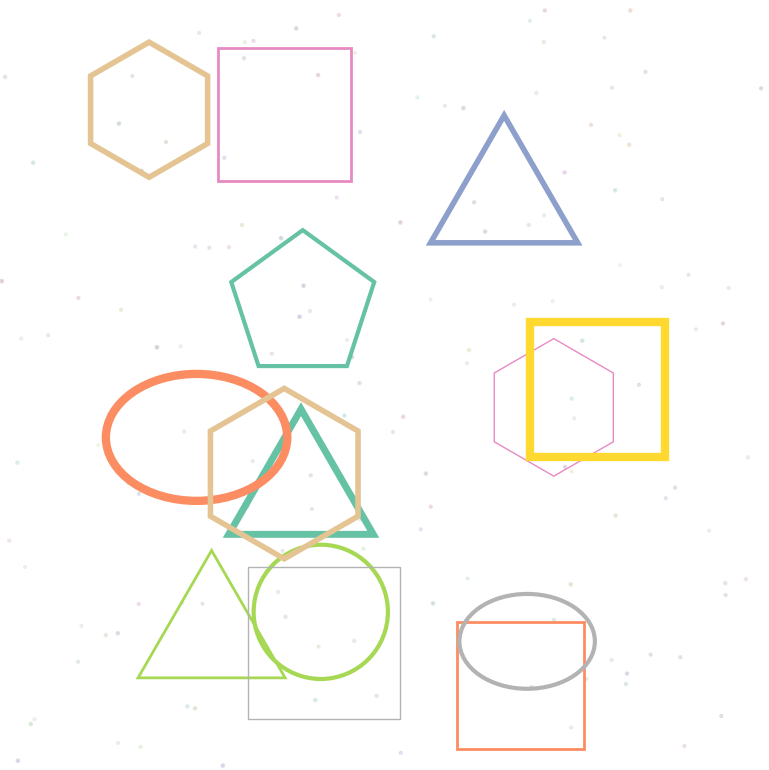[{"shape": "pentagon", "thickness": 1.5, "radius": 0.49, "center": [0.393, 0.604]}, {"shape": "triangle", "thickness": 2.5, "radius": 0.54, "center": [0.391, 0.36]}, {"shape": "oval", "thickness": 3, "radius": 0.59, "center": [0.255, 0.432]}, {"shape": "square", "thickness": 1, "radius": 0.41, "center": [0.676, 0.11]}, {"shape": "triangle", "thickness": 2, "radius": 0.55, "center": [0.655, 0.74]}, {"shape": "square", "thickness": 1, "radius": 0.43, "center": [0.37, 0.852]}, {"shape": "hexagon", "thickness": 0.5, "radius": 0.45, "center": [0.719, 0.471]}, {"shape": "circle", "thickness": 1.5, "radius": 0.44, "center": [0.417, 0.205]}, {"shape": "triangle", "thickness": 1, "radius": 0.55, "center": [0.275, 0.175]}, {"shape": "square", "thickness": 3, "radius": 0.44, "center": [0.776, 0.494]}, {"shape": "hexagon", "thickness": 2, "radius": 0.44, "center": [0.194, 0.858]}, {"shape": "hexagon", "thickness": 2, "radius": 0.55, "center": [0.369, 0.385]}, {"shape": "square", "thickness": 0.5, "radius": 0.49, "center": [0.42, 0.165]}, {"shape": "oval", "thickness": 1.5, "radius": 0.44, "center": [0.685, 0.167]}]